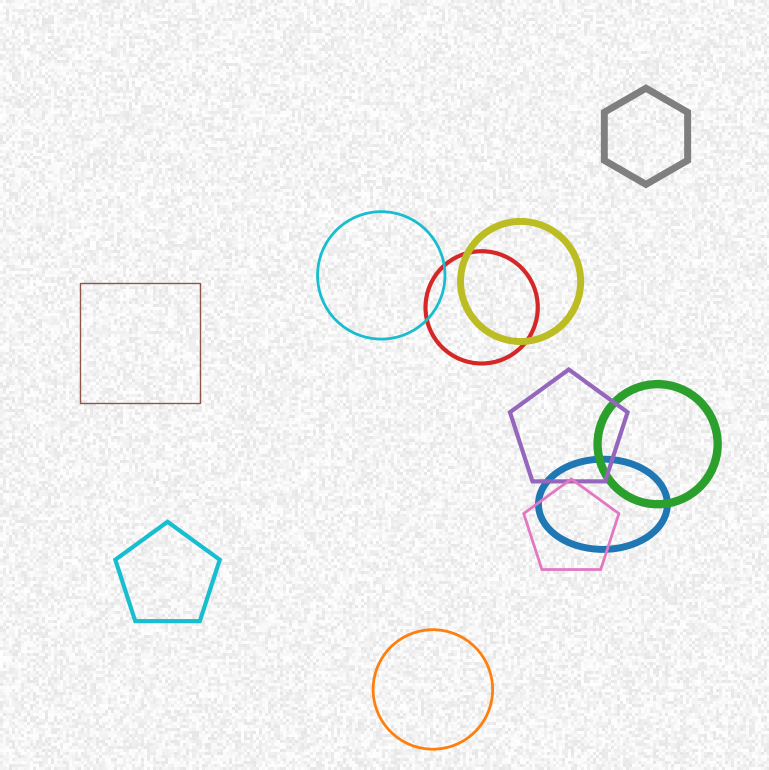[{"shape": "oval", "thickness": 2.5, "radius": 0.42, "center": [0.783, 0.345]}, {"shape": "circle", "thickness": 1, "radius": 0.39, "center": [0.562, 0.105]}, {"shape": "circle", "thickness": 3, "radius": 0.39, "center": [0.854, 0.423]}, {"shape": "circle", "thickness": 1.5, "radius": 0.36, "center": [0.626, 0.601]}, {"shape": "pentagon", "thickness": 1.5, "radius": 0.4, "center": [0.739, 0.44]}, {"shape": "square", "thickness": 0.5, "radius": 0.39, "center": [0.182, 0.554]}, {"shape": "pentagon", "thickness": 1, "radius": 0.33, "center": [0.742, 0.313]}, {"shape": "hexagon", "thickness": 2.5, "radius": 0.31, "center": [0.839, 0.823]}, {"shape": "circle", "thickness": 2.5, "radius": 0.39, "center": [0.676, 0.634]}, {"shape": "pentagon", "thickness": 1.5, "radius": 0.36, "center": [0.218, 0.251]}, {"shape": "circle", "thickness": 1, "radius": 0.41, "center": [0.495, 0.642]}]